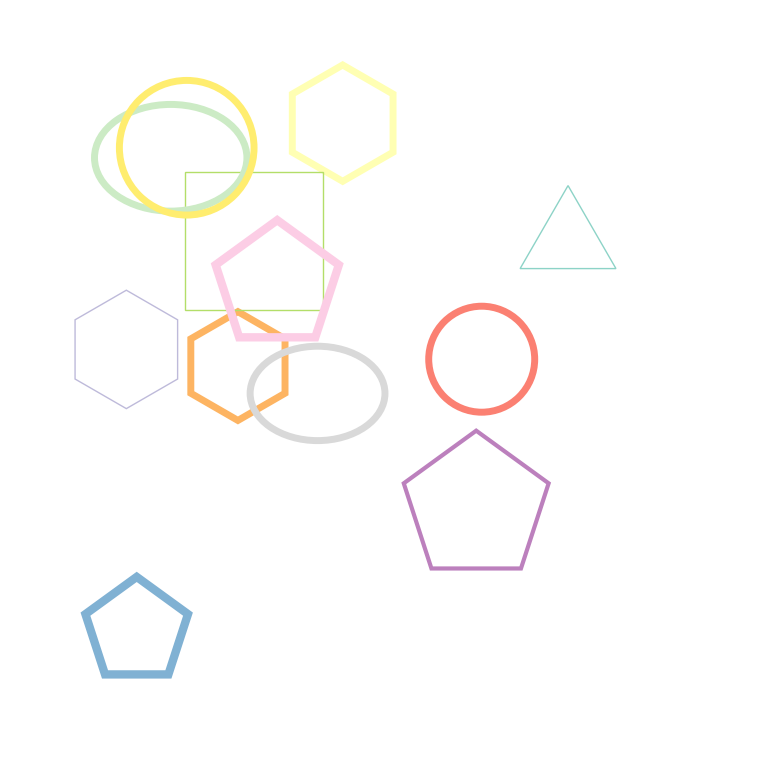[{"shape": "triangle", "thickness": 0.5, "radius": 0.36, "center": [0.738, 0.687]}, {"shape": "hexagon", "thickness": 2.5, "radius": 0.38, "center": [0.445, 0.84]}, {"shape": "hexagon", "thickness": 0.5, "radius": 0.38, "center": [0.164, 0.546]}, {"shape": "circle", "thickness": 2.5, "radius": 0.34, "center": [0.626, 0.534]}, {"shape": "pentagon", "thickness": 3, "radius": 0.35, "center": [0.178, 0.181]}, {"shape": "hexagon", "thickness": 2.5, "radius": 0.35, "center": [0.309, 0.525]}, {"shape": "square", "thickness": 0.5, "radius": 0.45, "center": [0.33, 0.688]}, {"shape": "pentagon", "thickness": 3, "radius": 0.42, "center": [0.36, 0.63]}, {"shape": "oval", "thickness": 2.5, "radius": 0.44, "center": [0.412, 0.489]}, {"shape": "pentagon", "thickness": 1.5, "radius": 0.49, "center": [0.618, 0.342]}, {"shape": "oval", "thickness": 2.5, "radius": 0.49, "center": [0.222, 0.795]}, {"shape": "circle", "thickness": 2.5, "radius": 0.44, "center": [0.242, 0.808]}]